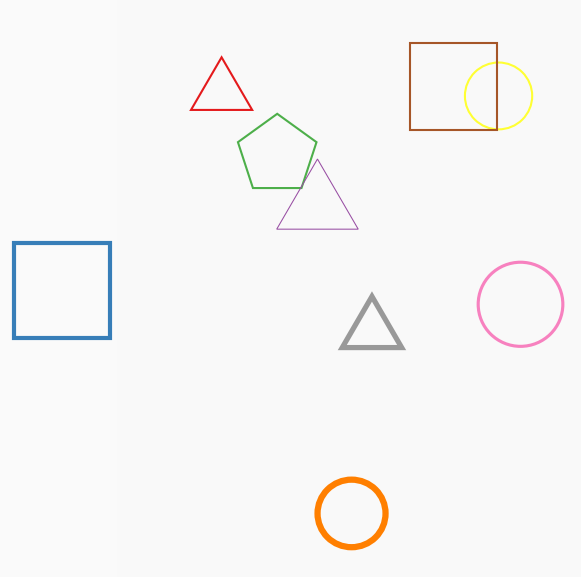[{"shape": "triangle", "thickness": 1, "radius": 0.3, "center": [0.381, 0.839]}, {"shape": "square", "thickness": 2, "radius": 0.41, "center": [0.107, 0.496]}, {"shape": "pentagon", "thickness": 1, "radius": 0.36, "center": [0.477, 0.731]}, {"shape": "triangle", "thickness": 0.5, "radius": 0.4, "center": [0.546, 0.643]}, {"shape": "circle", "thickness": 3, "radius": 0.29, "center": [0.605, 0.11]}, {"shape": "circle", "thickness": 1, "radius": 0.29, "center": [0.858, 0.833]}, {"shape": "square", "thickness": 1, "radius": 0.38, "center": [0.781, 0.849]}, {"shape": "circle", "thickness": 1.5, "radius": 0.36, "center": [0.896, 0.472]}, {"shape": "triangle", "thickness": 2.5, "radius": 0.29, "center": [0.64, 0.427]}]